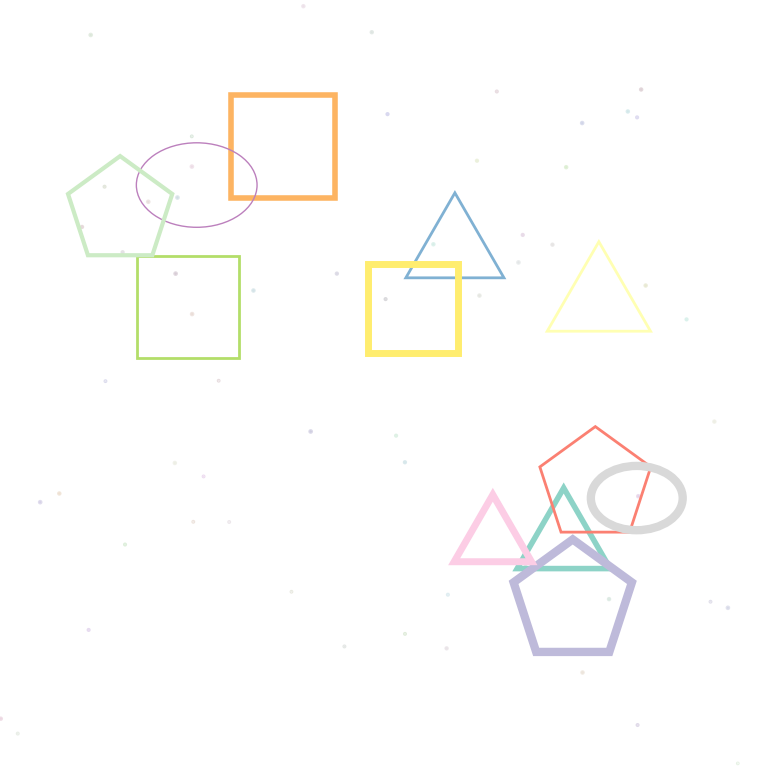[{"shape": "triangle", "thickness": 2, "radius": 0.35, "center": [0.732, 0.296]}, {"shape": "triangle", "thickness": 1, "radius": 0.39, "center": [0.778, 0.609]}, {"shape": "pentagon", "thickness": 3, "radius": 0.4, "center": [0.744, 0.219]}, {"shape": "pentagon", "thickness": 1, "radius": 0.38, "center": [0.773, 0.37]}, {"shape": "triangle", "thickness": 1, "radius": 0.37, "center": [0.591, 0.676]}, {"shape": "square", "thickness": 2, "radius": 0.34, "center": [0.367, 0.81]}, {"shape": "square", "thickness": 1, "radius": 0.33, "center": [0.244, 0.602]}, {"shape": "triangle", "thickness": 2.5, "radius": 0.29, "center": [0.64, 0.299]}, {"shape": "oval", "thickness": 3, "radius": 0.3, "center": [0.827, 0.353]}, {"shape": "oval", "thickness": 0.5, "radius": 0.39, "center": [0.255, 0.76]}, {"shape": "pentagon", "thickness": 1.5, "radius": 0.36, "center": [0.156, 0.726]}, {"shape": "square", "thickness": 2.5, "radius": 0.29, "center": [0.537, 0.6]}]